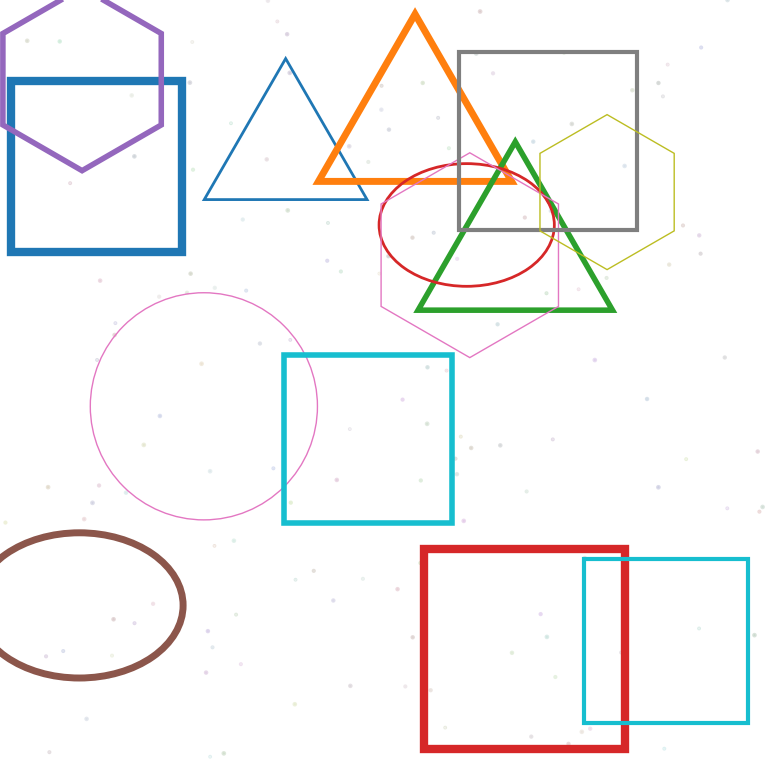[{"shape": "triangle", "thickness": 1, "radius": 0.61, "center": [0.371, 0.802]}, {"shape": "square", "thickness": 3, "radius": 0.55, "center": [0.125, 0.784]}, {"shape": "triangle", "thickness": 2.5, "radius": 0.72, "center": [0.539, 0.837]}, {"shape": "triangle", "thickness": 2, "radius": 0.73, "center": [0.669, 0.67]}, {"shape": "oval", "thickness": 1, "radius": 0.57, "center": [0.606, 0.708]}, {"shape": "square", "thickness": 3, "radius": 0.65, "center": [0.682, 0.157]}, {"shape": "hexagon", "thickness": 2, "radius": 0.59, "center": [0.107, 0.897]}, {"shape": "oval", "thickness": 2.5, "radius": 0.67, "center": [0.103, 0.214]}, {"shape": "circle", "thickness": 0.5, "radius": 0.74, "center": [0.265, 0.472]}, {"shape": "hexagon", "thickness": 0.5, "radius": 0.66, "center": [0.61, 0.669]}, {"shape": "square", "thickness": 1.5, "radius": 0.58, "center": [0.712, 0.817]}, {"shape": "hexagon", "thickness": 0.5, "radius": 0.5, "center": [0.788, 0.75]}, {"shape": "square", "thickness": 1.5, "radius": 0.53, "center": [0.864, 0.167]}, {"shape": "square", "thickness": 2, "radius": 0.55, "center": [0.477, 0.429]}]